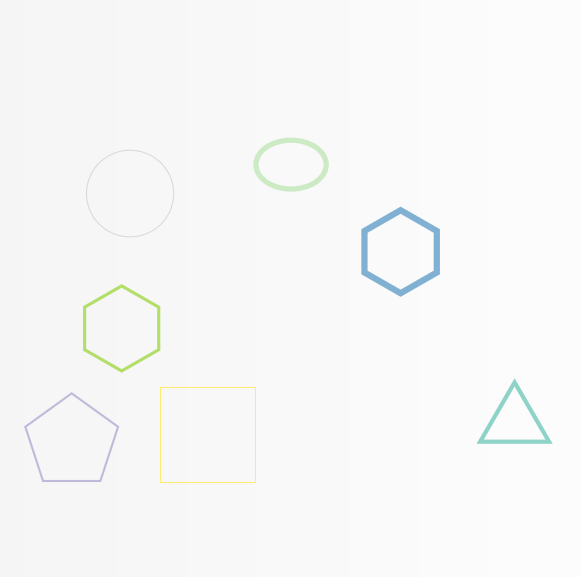[{"shape": "triangle", "thickness": 2, "radius": 0.34, "center": [0.885, 0.269]}, {"shape": "pentagon", "thickness": 1, "radius": 0.42, "center": [0.123, 0.234]}, {"shape": "hexagon", "thickness": 3, "radius": 0.36, "center": [0.689, 0.563]}, {"shape": "hexagon", "thickness": 1.5, "radius": 0.37, "center": [0.209, 0.43]}, {"shape": "circle", "thickness": 0.5, "radius": 0.38, "center": [0.224, 0.664]}, {"shape": "oval", "thickness": 2.5, "radius": 0.3, "center": [0.501, 0.714]}, {"shape": "square", "thickness": 0.5, "radius": 0.41, "center": [0.358, 0.247]}]